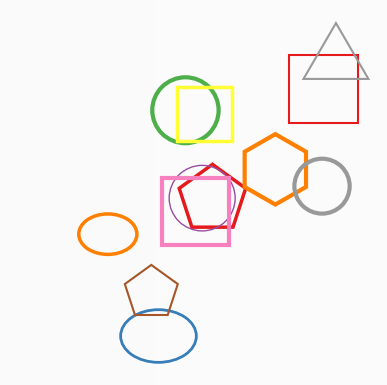[{"shape": "pentagon", "thickness": 2.5, "radius": 0.45, "center": [0.548, 0.483]}, {"shape": "square", "thickness": 1.5, "radius": 0.44, "center": [0.835, 0.769]}, {"shape": "oval", "thickness": 2, "radius": 0.49, "center": [0.409, 0.127]}, {"shape": "circle", "thickness": 3, "radius": 0.43, "center": [0.479, 0.714]}, {"shape": "circle", "thickness": 1, "radius": 0.43, "center": [0.522, 0.485]}, {"shape": "oval", "thickness": 2.5, "radius": 0.38, "center": [0.278, 0.392]}, {"shape": "hexagon", "thickness": 3, "radius": 0.46, "center": [0.711, 0.56]}, {"shape": "square", "thickness": 2.5, "radius": 0.35, "center": [0.527, 0.704]}, {"shape": "pentagon", "thickness": 1.5, "radius": 0.36, "center": [0.39, 0.24]}, {"shape": "square", "thickness": 3, "radius": 0.43, "center": [0.505, 0.451]}, {"shape": "circle", "thickness": 3, "radius": 0.36, "center": [0.831, 0.516]}, {"shape": "triangle", "thickness": 1.5, "radius": 0.48, "center": [0.867, 0.843]}]